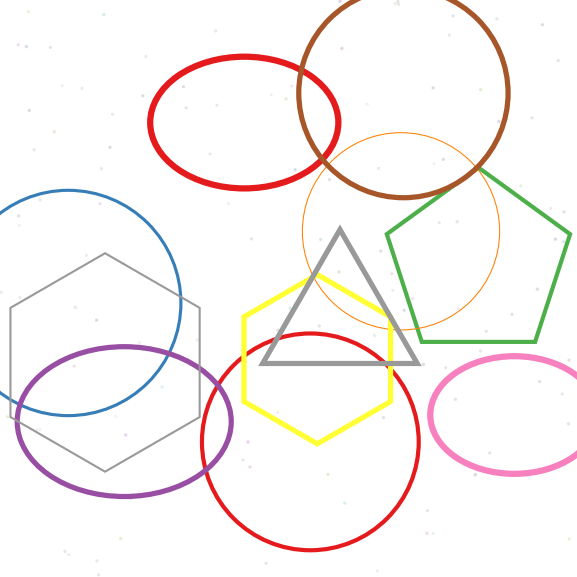[{"shape": "circle", "thickness": 2, "radius": 0.94, "center": [0.537, 0.234]}, {"shape": "oval", "thickness": 3, "radius": 0.81, "center": [0.423, 0.787]}, {"shape": "circle", "thickness": 1.5, "radius": 0.98, "center": [0.118, 0.475]}, {"shape": "pentagon", "thickness": 2, "radius": 0.83, "center": [0.828, 0.542]}, {"shape": "oval", "thickness": 2.5, "radius": 0.93, "center": [0.215, 0.269]}, {"shape": "circle", "thickness": 0.5, "radius": 0.85, "center": [0.694, 0.599]}, {"shape": "hexagon", "thickness": 2.5, "radius": 0.73, "center": [0.549, 0.377]}, {"shape": "circle", "thickness": 2.5, "radius": 0.91, "center": [0.699, 0.838]}, {"shape": "oval", "thickness": 3, "radius": 0.73, "center": [0.891, 0.28]}, {"shape": "hexagon", "thickness": 1, "radius": 0.95, "center": [0.182, 0.371]}, {"shape": "triangle", "thickness": 2.5, "radius": 0.77, "center": [0.589, 0.447]}]